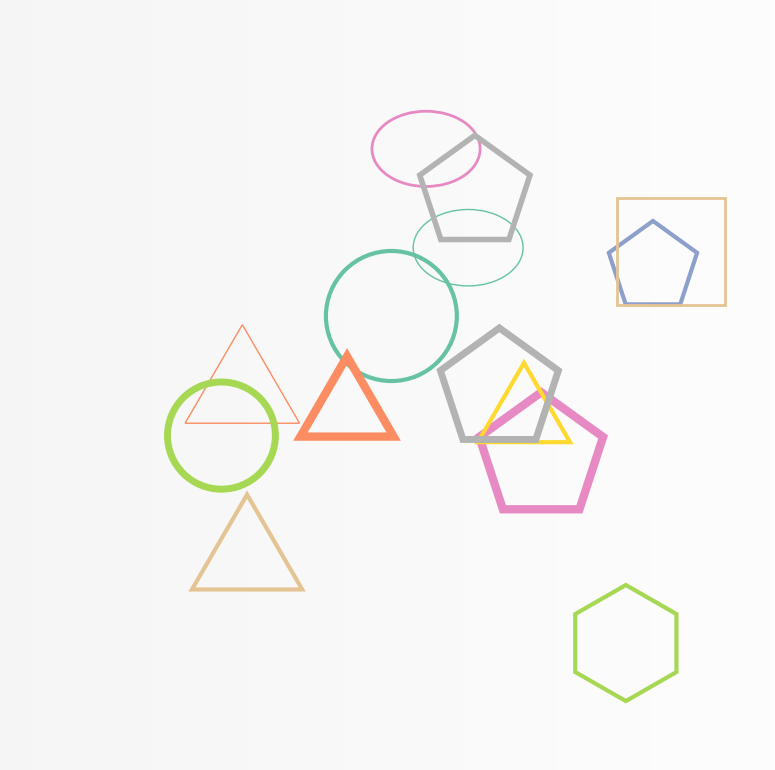[{"shape": "circle", "thickness": 1.5, "radius": 0.42, "center": [0.505, 0.59]}, {"shape": "oval", "thickness": 0.5, "radius": 0.35, "center": [0.604, 0.678]}, {"shape": "triangle", "thickness": 0.5, "radius": 0.43, "center": [0.313, 0.493]}, {"shape": "triangle", "thickness": 3, "radius": 0.35, "center": [0.448, 0.468]}, {"shape": "pentagon", "thickness": 1.5, "radius": 0.3, "center": [0.843, 0.653]}, {"shape": "oval", "thickness": 1, "radius": 0.35, "center": [0.55, 0.807]}, {"shape": "pentagon", "thickness": 3, "radius": 0.42, "center": [0.698, 0.407]}, {"shape": "circle", "thickness": 2.5, "radius": 0.35, "center": [0.286, 0.434]}, {"shape": "hexagon", "thickness": 1.5, "radius": 0.38, "center": [0.808, 0.165]}, {"shape": "triangle", "thickness": 1.5, "radius": 0.34, "center": [0.676, 0.46]}, {"shape": "triangle", "thickness": 1.5, "radius": 0.41, "center": [0.319, 0.276]}, {"shape": "square", "thickness": 1, "radius": 0.35, "center": [0.866, 0.673]}, {"shape": "pentagon", "thickness": 2, "radius": 0.37, "center": [0.613, 0.749]}, {"shape": "pentagon", "thickness": 2.5, "radius": 0.4, "center": [0.644, 0.494]}]